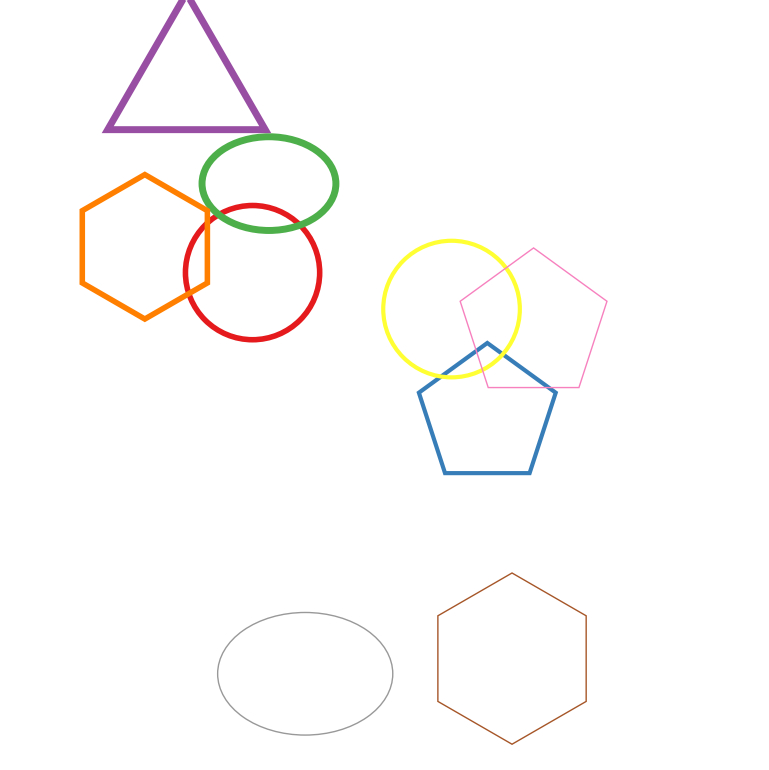[{"shape": "circle", "thickness": 2, "radius": 0.44, "center": [0.328, 0.646]}, {"shape": "pentagon", "thickness": 1.5, "radius": 0.47, "center": [0.633, 0.461]}, {"shape": "oval", "thickness": 2.5, "radius": 0.43, "center": [0.349, 0.762]}, {"shape": "triangle", "thickness": 2.5, "radius": 0.59, "center": [0.242, 0.891]}, {"shape": "hexagon", "thickness": 2, "radius": 0.47, "center": [0.188, 0.679]}, {"shape": "circle", "thickness": 1.5, "radius": 0.44, "center": [0.586, 0.599]}, {"shape": "hexagon", "thickness": 0.5, "radius": 0.56, "center": [0.665, 0.145]}, {"shape": "pentagon", "thickness": 0.5, "radius": 0.5, "center": [0.693, 0.578]}, {"shape": "oval", "thickness": 0.5, "radius": 0.57, "center": [0.396, 0.125]}]